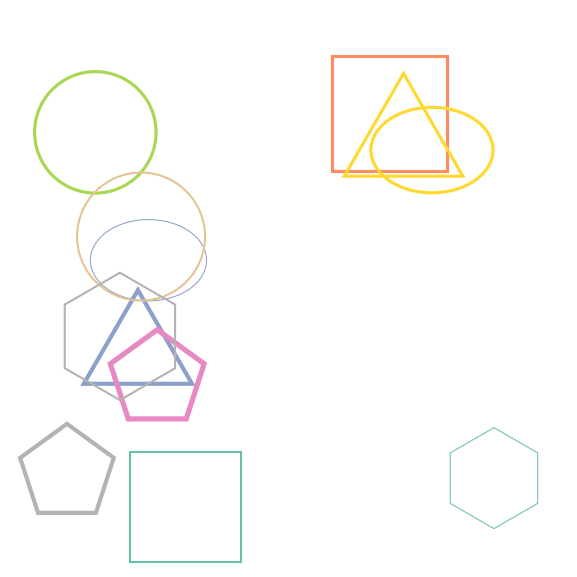[{"shape": "hexagon", "thickness": 0.5, "radius": 0.44, "center": [0.855, 0.171]}, {"shape": "square", "thickness": 1, "radius": 0.48, "center": [0.321, 0.121]}, {"shape": "square", "thickness": 1.5, "radius": 0.5, "center": [0.674, 0.802]}, {"shape": "triangle", "thickness": 2, "radius": 0.54, "center": [0.239, 0.389]}, {"shape": "oval", "thickness": 0.5, "radius": 0.5, "center": [0.257, 0.549]}, {"shape": "pentagon", "thickness": 2.5, "radius": 0.43, "center": [0.272, 0.343]}, {"shape": "circle", "thickness": 1.5, "radius": 0.53, "center": [0.165, 0.77]}, {"shape": "oval", "thickness": 1.5, "radius": 0.53, "center": [0.748, 0.739]}, {"shape": "triangle", "thickness": 1.5, "radius": 0.59, "center": [0.699, 0.753]}, {"shape": "circle", "thickness": 1, "radius": 0.55, "center": [0.244, 0.59]}, {"shape": "pentagon", "thickness": 2, "radius": 0.43, "center": [0.116, 0.18]}, {"shape": "hexagon", "thickness": 1, "radius": 0.55, "center": [0.208, 0.417]}]